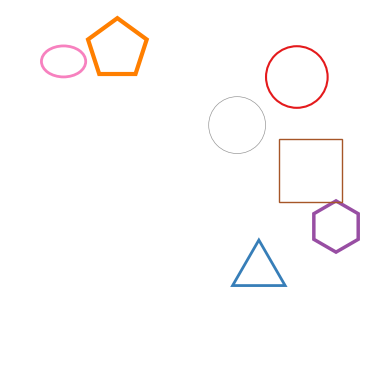[{"shape": "circle", "thickness": 1.5, "radius": 0.4, "center": [0.771, 0.8]}, {"shape": "triangle", "thickness": 2, "radius": 0.39, "center": [0.672, 0.298]}, {"shape": "hexagon", "thickness": 2.5, "radius": 0.33, "center": [0.873, 0.412]}, {"shape": "pentagon", "thickness": 3, "radius": 0.4, "center": [0.305, 0.873]}, {"shape": "square", "thickness": 1, "radius": 0.4, "center": [0.806, 0.557]}, {"shape": "oval", "thickness": 2, "radius": 0.29, "center": [0.165, 0.84]}, {"shape": "circle", "thickness": 0.5, "radius": 0.37, "center": [0.616, 0.675]}]